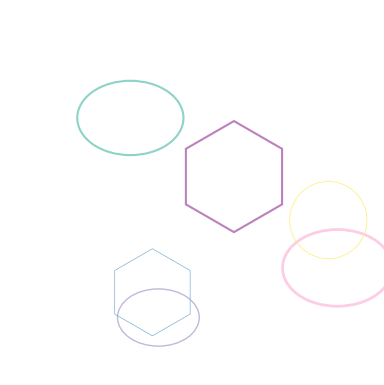[{"shape": "oval", "thickness": 1.5, "radius": 0.69, "center": [0.339, 0.694]}, {"shape": "oval", "thickness": 1, "radius": 0.53, "center": [0.411, 0.175]}, {"shape": "hexagon", "thickness": 0.5, "radius": 0.57, "center": [0.396, 0.241]}, {"shape": "oval", "thickness": 2, "radius": 0.71, "center": [0.876, 0.304]}, {"shape": "hexagon", "thickness": 1.5, "radius": 0.72, "center": [0.608, 0.541]}, {"shape": "circle", "thickness": 0.5, "radius": 0.5, "center": [0.853, 0.428]}]